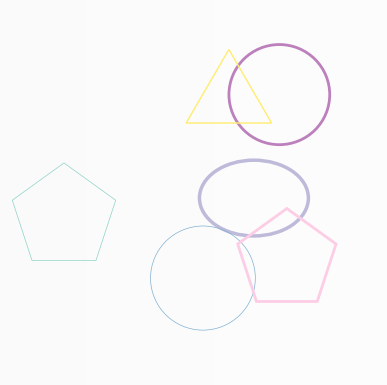[{"shape": "pentagon", "thickness": 0.5, "radius": 0.7, "center": [0.165, 0.437]}, {"shape": "oval", "thickness": 2.5, "radius": 0.7, "center": [0.655, 0.486]}, {"shape": "circle", "thickness": 0.5, "radius": 0.68, "center": [0.524, 0.278]}, {"shape": "pentagon", "thickness": 2, "radius": 0.67, "center": [0.74, 0.325]}, {"shape": "circle", "thickness": 2, "radius": 0.65, "center": [0.721, 0.754]}, {"shape": "triangle", "thickness": 1, "radius": 0.64, "center": [0.591, 0.744]}]